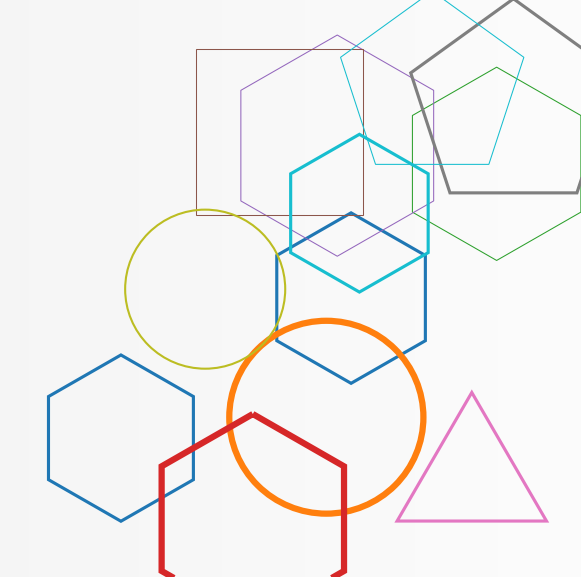[{"shape": "hexagon", "thickness": 1.5, "radius": 0.74, "center": [0.604, 0.483]}, {"shape": "hexagon", "thickness": 1.5, "radius": 0.72, "center": [0.208, 0.241]}, {"shape": "circle", "thickness": 3, "radius": 0.83, "center": [0.561, 0.277]}, {"shape": "hexagon", "thickness": 0.5, "radius": 0.84, "center": [0.854, 0.715]}, {"shape": "hexagon", "thickness": 3, "radius": 0.91, "center": [0.435, 0.101]}, {"shape": "hexagon", "thickness": 0.5, "radius": 0.96, "center": [0.58, 0.747]}, {"shape": "square", "thickness": 0.5, "radius": 0.72, "center": [0.481, 0.771]}, {"shape": "triangle", "thickness": 1.5, "radius": 0.74, "center": [0.812, 0.171]}, {"shape": "pentagon", "thickness": 1.5, "radius": 0.93, "center": [0.883, 0.815]}, {"shape": "circle", "thickness": 1, "radius": 0.69, "center": [0.353, 0.498]}, {"shape": "pentagon", "thickness": 0.5, "radius": 0.83, "center": [0.744, 0.849]}, {"shape": "hexagon", "thickness": 1.5, "radius": 0.68, "center": [0.618, 0.63]}]